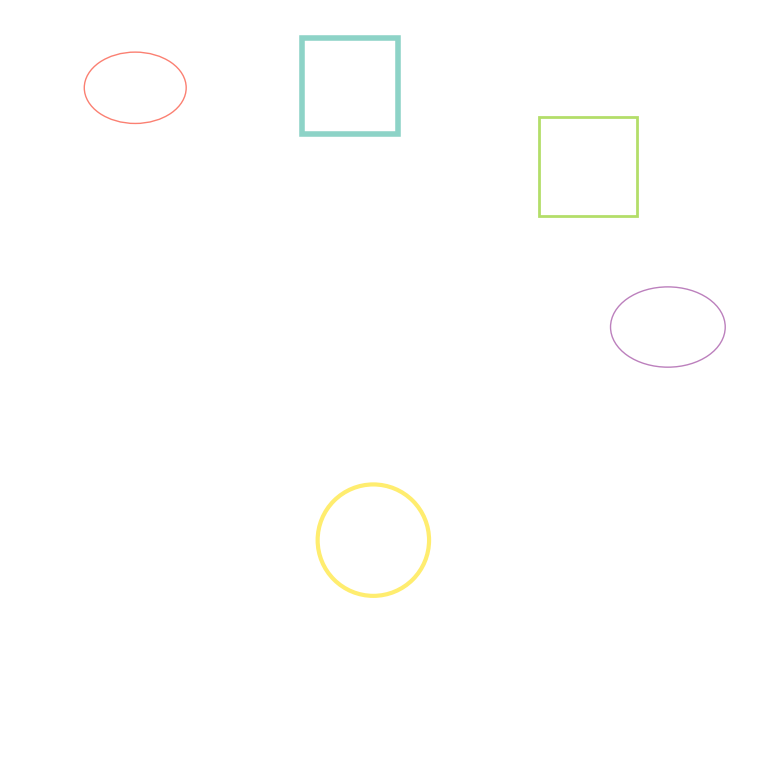[{"shape": "square", "thickness": 2, "radius": 0.31, "center": [0.455, 0.888]}, {"shape": "oval", "thickness": 0.5, "radius": 0.33, "center": [0.176, 0.886]}, {"shape": "square", "thickness": 1, "radius": 0.32, "center": [0.763, 0.784]}, {"shape": "oval", "thickness": 0.5, "radius": 0.37, "center": [0.867, 0.575]}, {"shape": "circle", "thickness": 1.5, "radius": 0.36, "center": [0.485, 0.299]}]